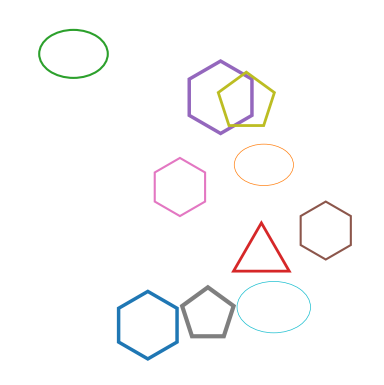[{"shape": "hexagon", "thickness": 2.5, "radius": 0.44, "center": [0.384, 0.155]}, {"shape": "oval", "thickness": 0.5, "radius": 0.38, "center": [0.685, 0.572]}, {"shape": "oval", "thickness": 1.5, "radius": 0.45, "center": [0.191, 0.86]}, {"shape": "triangle", "thickness": 2, "radius": 0.42, "center": [0.679, 0.337]}, {"shape": "hexagon", "thickness": 2.5, "radius": 0.47, "center": [0.573, 0.747]}, {"shape": "hexagon", "thickness": 1.5, "radius": 0.38, "center": [0.846, 0.401]}, {"shape": "hexagon", "thickness": 1.5, "radius": 0.38, "center": [0.467, 0.514]}, {"shape": "pentagon", "thickness": 3, "radius": 0.35, "center": [0.54, 0.183]}, {"shape": "pentagon", "thickness": 2, "radius": 0.38, "center": [0.64, 0.736]}, {"shape": "oval", "thickness": 0.5, "radius": 0.48, "center": [0.711, 0.202]}]